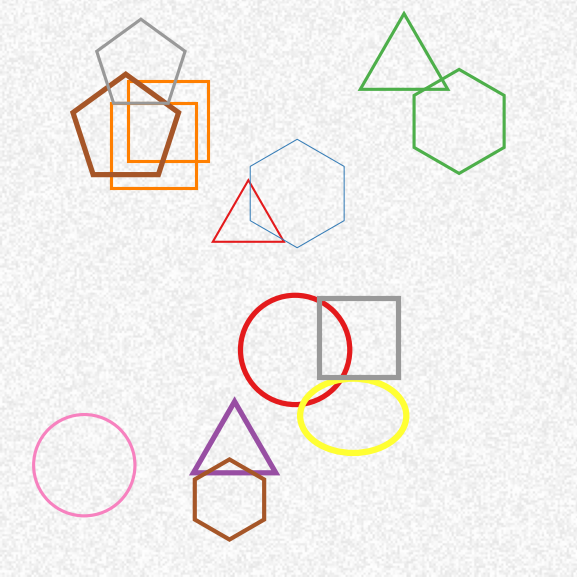[{"shape": "triangle", "thickness": 1, "radius": 0.36, "center": [0.43, 0.616]}, {"shape": "circle", "thickness": 2.5, "radius": 0.47, "center": [0.511, 0.393]}, {"shape": "hexagon", "thickness": 0.5, "radius": 0.47, "center": [0.515, 0.664]}, {"shape": "triangle", "thickness": 1.5, "radius": 0.44, "center": [0.7, 0.888]}, {"shape": "hexagon", "thickness": 1.5, "radius": 0.45, "center": [0.795, 0.789]}, {"shape": "triangle", "thickness": 2.5, "radius": 0.41, "center": [0.406, 0.222]}, {"shape": "square", "thickness": 1.5, "radius": 0.35, "center": [0.291, 0.789]}, {"shape": "square", "thickness": 1.5, "radius": 0.37, "center": [0.266, 0.747]}, {"shape": "oval", "thickness": 3, "radius": 0.46, "center": [0.612, 0.279]}, {"shape": "pentagon", "thickness": 2.5, "radius": 0.48, "center": [0.218, 0.774]}, {"shape": "hexagon", "thickness": 2, "radius": 0.35, "center": [0.397, 0.134]}, {"shape": "circle", "thickness": 1.5, "radius": 0.44, "center": [0.146, 0.194]}, {"shape": "square", "thickness": 2.5, "radius": 0.34, "center": [0.621, 0.415]}, {"shape": "pentagon", "thickness": 1.5, "radius": 0.4, "center": [0.244, 0.885]}]